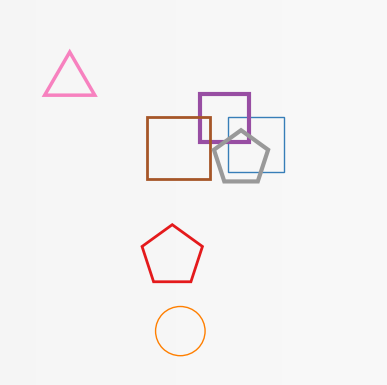[{"shape": "pentagon", "thickness": 2, "radius": 0.41, "center": [0.445, 0.334]}, {"shape": "square", "thickness": 1, "radius": 0.36, "center": [0.66, 0.625]}, {"shape": "square", "thickness": 3, "radius": 0.31, "center": [0.579, 0.693]}, {"shape": "circle", "thickness": 1, "radius": 0.32, "center": [0.465, 0.14]}, {"shape": "square", "thickness": 2, "radius": 0.4, "center": [0.461, 0.616]}, {"shape": "triangle", "thickness": 2.5, "radius": 0.37, "center": [0.18, 0.79]}, {"shape": "pentagon", "thickness": 3, "radius": 0.37, "center": [0.622, 0.588]}]